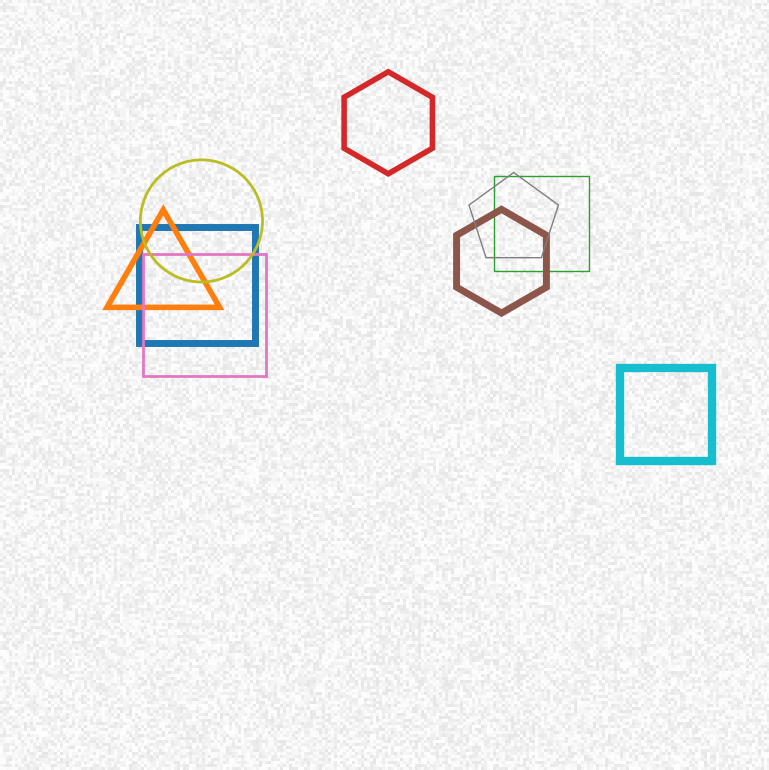[{"shape": "square", "thickness": 2.5, "radius": 0.38, "center": [0.256, 0.629]}, {"shape": "triangle", "thickness": 2, "radius": 0.42, "center": [0.212, 0.643]}, {"shape": "square", "thickness": 0.5, "radius": 0.31, "center": [0.703, 0.71]}, {"shape": "hexagon", "thickness": 2, "radius": 0.33, "center": [0.504, 0.841]}, {"shape": "hexagon", "thickness": 2.5, "radius": 0.34, "center": [0.651, 0.661]}, {"shape": "square", "thickness": 1, "radius": 0.4, "center": [0.266, 0.591]}, {"shape": "pentagon", "thickness": 0.5, "radius": 0.31, "center": [0.667, 0.715]}, {"shape": "circle", "thickness": 1, "radius": 0.4, "center": [0.262, 0.713]}, {"shape": "square", "thickness": 3, "radius": 0.3, "center": [0.865, 0.461]}]